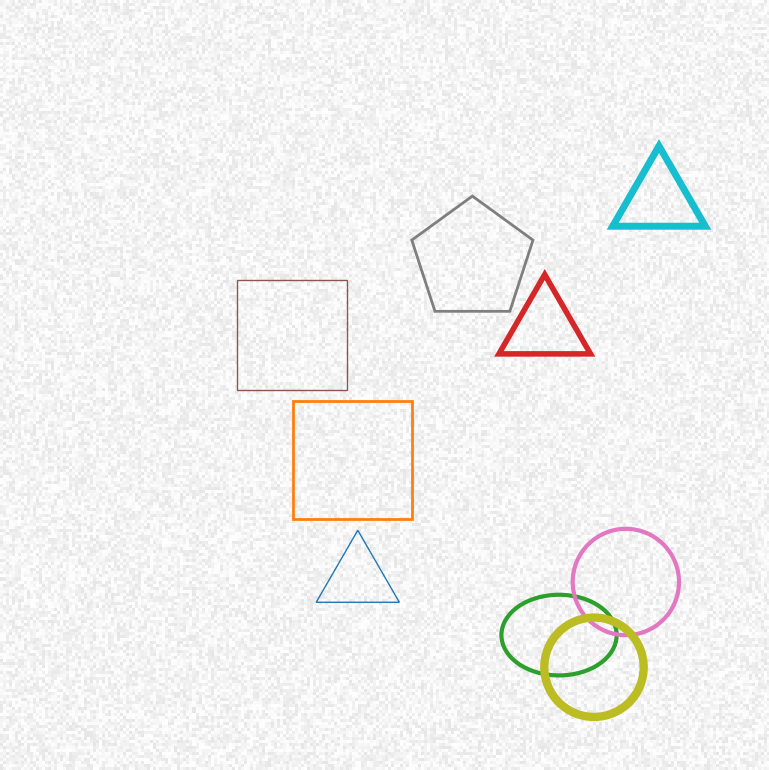[{"shape": "triangle", "thickness": 0.5, "radius": 0.31, "center": [0.465, 0.249]}, {"shape": "square", "thickness": 1, "radius": 0.38, "center": [0.458, 0.403]}, {"shape": "oval", "thickness": 1.5, "radius": 0.37, "center": [0.726, 0.175]}, {"shape": "triangle", "thickness": 2, "radius": 0.34, "center": [0.707, 0.575]}, {"shape": "square", "thickness": 0.5, "radius": 0.36, "center": [0.379, 0.565]}, {"shape": "circle", "thickness": 1.5, "radius": 0.35, "center": [0.813, 0.244]}, {"shape": "pentagon", "thickness": 1, "radius": 0.41, "center": [0.614, 0.663]}, {"shape": "circle", "thickness": 3, "radius": 0.32, "center": [0.771, 0.133]}, {"shape": "triangle", "thickness": 2.5, "radius": 0.35, "center": [0.856, 0.741]}]